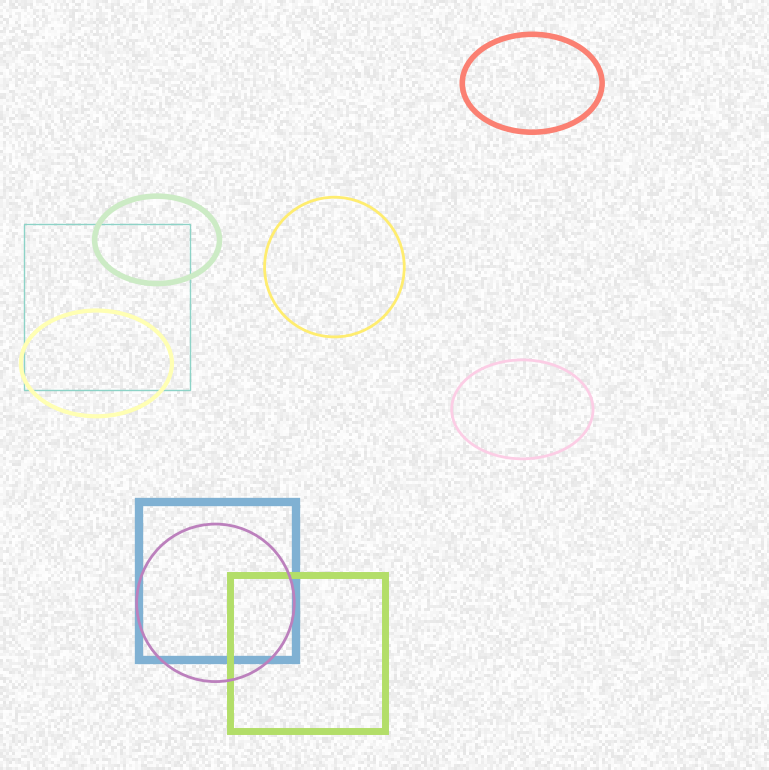[{"shape": "square", "thickness": 0.5, "radius": 0.54, "center": [0.139, 0.602]}, {"shape": "oval", "thickness": 1.5, "radius": 0.49, "center": [0.125, 0.528]}, {"shape": "oval", "thickness": 2, "radius": 0.45, "center": [0.691, 0.892]}, {"shape": "square", "thickness": 3, "radius": 0.51, "center": [0.283, 0.245]}, {"shape": "square", "thickness": 2.5, "radius": 0.5, "center": [0.4, 0.152]}, {"shape": "oval", "thickness": 1, "radius": 0.46, "center": [0.678, 0.468]}, {"shape": "circle", "thickness": 1, "radius": 0.51, "center": [0.28, 0.217]}, {"shape": "oval", "thickness": 2, "radius": 0.41, "center": [0.204, 0.689]}, {"shape": "circle", "thickness": 1, "radius": 0.45, "center": [0.434, 0.653]}]